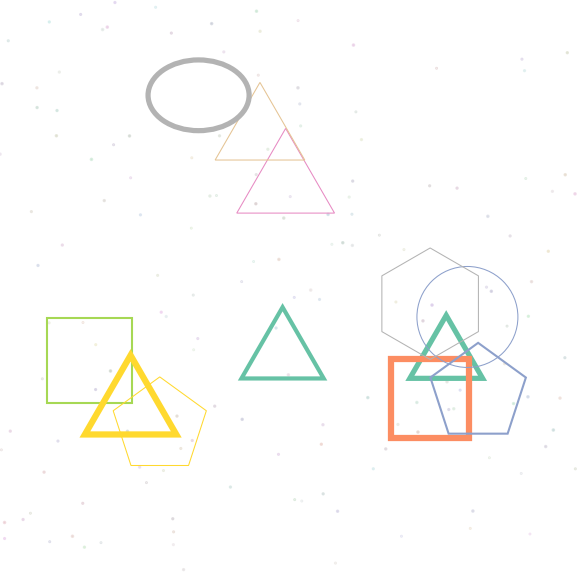[{"shape": "triangle", "thickness": 2.5, "radius": 0.36, "center": [0.773, 0.38]}, {"shape": "triangle", "thickness": 2, "radius": 0.41, "center": [0.489, 0.385]}, {"shape": "square", "thickness": 3, "radius": 0.34, "center": [0.745, 0.309]}, {"shape": "circle", "thickness": 0.5, "radius": 0.44, "center": [0.809, 0.45]}, {"shape": "pentagon", "thickness": 1, "radius": 0.43, "center": [0.828, 0.319]}, {"shape": "triangle", "thickness": 0.5, "radius": 0.49, "center": [0.495, 0.679]}, {"shape": "square", "thickness": 1, "radius": 0.37, "center": [0.155, 0.375]}, {"shape": "triangle", "thickness": 3, "radius": 0.46, "center": [0.226, 0.292]}, {"shape": "pentagon", "thickness": 0.5, "radius": 0.42, "center": [0.277, 0.262]}, {"shape": "triangle", "thickness": 0.5, "radius": 0.45, "center": [0.45, 0.767]}, {"shape": "hexagon", "thickness": 0.5, "radius": 0.48, "center": [0.745, 0.473]}, {"shape": "oval", "thickness": 2.5, "radius": 0.44, "center": [0.344, 0.834]}]